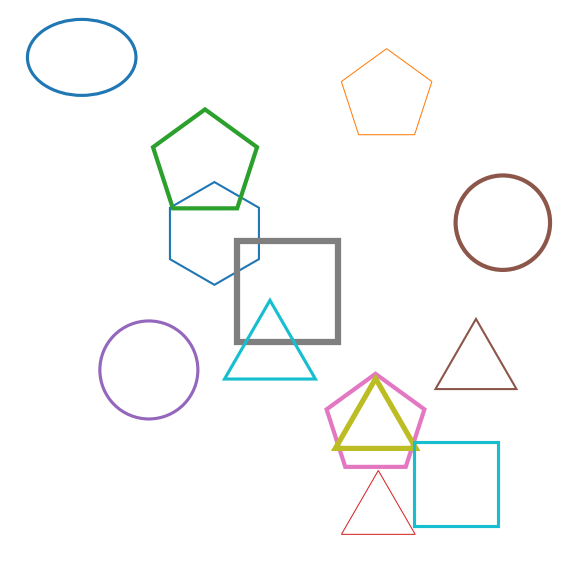[{"shape": "hexagon", "thickness": 1, "radius": 0.44, "center": [0.371, 0.595]}, {"shape": "oval", "thickness": 1.5, "radius": 0.47, "center": [0.141, 0.9]}, {"shape": "pentagon", "thickness": 0.5, "radius": 0.41, "center": [0.669, 0.832]}, {"shape": "pentagon", "thickness": 2, "radius": 0.47, "center": [0.355, 0.715]}, {"shape": "triangle", "thickness": 0.5, "radius": 0.37, "center": [0.655, 0.111]}, {"shape": "circle", "thickness": 1.5, "radius": 0.42, "center": [0.258, 0.359]}, {"shape": "circle", "thickness": 2, "radius": 0.41, "center": [0.871, 0.614]}, {"shape": "triangle", "thickness": 1, "radius": 0.4, "center": [0.824, 0.366]}, {"shape": "pentagon", "thickness": 2, "radius": 0.45, "center": [0.65, 0.263]}, {"shape": "square", "thickness": 3, "radius": 0.44, "center": [0.498, 0.494]}, {"shape": "triangle", "thickness": 2.5, "radius": 0.4, "center": [0.65, 0.263]}, {"shape": "triangle", "thickness": 1.5, "radius": 0.45, "center": [0.467, 0.388]}, {"shape": "square", "thickness": 1.5, "radius": 0.36, "center": [0.789, 0.161]}]